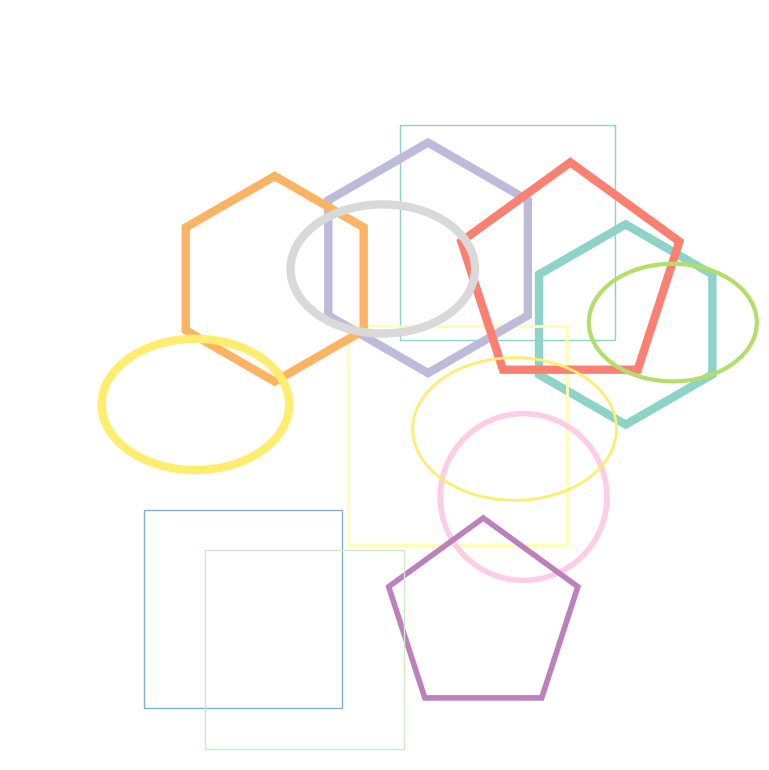[{"shape": "hexagon", "thickness": 3, "radius": 0.65, "center": [0.813, 0.579]}, {"shape": "square", "thickness": 0.5, "radius": 0.7, "center": [0.659, 0.699]}, {"shape": "square", "thickness": 1, "radius": 0.71, "center": [0.594, 0.434]}, {"shape": "hexagon", "thickness": 3, "radius": 0.75, "center": [0.556, 0.665]}, {"shape": "pentagon", "thickness": 3, "radius": 0.74, "center": [0.741, 0.64]}, {"shape": "square", "thickness": 0.5, "radius": 0.64, "center": [0.315, 0.21]}, {"shape": "hexagon", "thickness": 3, "radius": 0.67, "center": [0.357, 0.638]}, {"shape": "oval", "thickness": 1.5, "radius": 0.55, "center": [0.874, 0.581]}, {"shape": "circle", "thickness": 2, "radius": 0.54, "center": [0.68, 0.355]}, {"shape": "oval", "thickness": 3, "radius": 0.6, "center": [0.497, 0.651]}, {"shape": "pentagon", "thickness": 2, "radius": 0.65, "center": [0.628, 0.198]}, {"shape": "square", "thickness": 0.5, "radius": 0.65, "center": [0.395, 0.157]}, {"shape": "oval", "thickness": 1, "radius": 0.66, "center": [0.668, 0.443]}, {"shape": "oval", "thickness": 3, "radius": 0.61, "center": [0.254, 0.475]}]